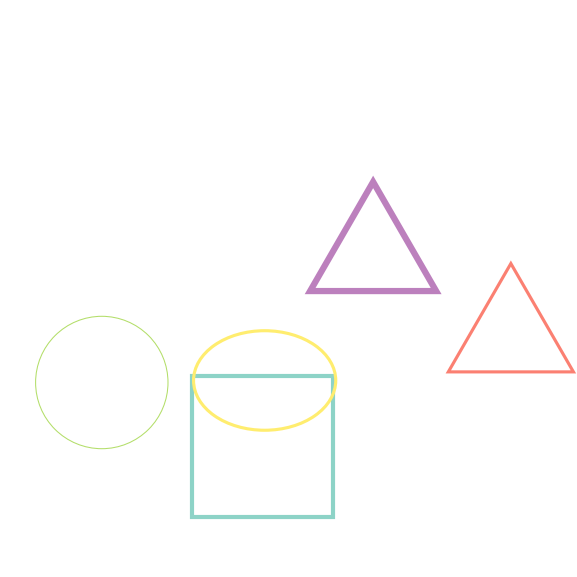[{"shape": "square", "thickness": 2, "radius": 0.61, "center": [0.454, 0.226]}, {"shape": "triangle", "thickness": 1.5, "radius": 0.63, "center": [0.885, 0.418]}, {"shape": "circle", "thickness": 0.5, "radius": 0.57, "center": [0.176, 0.337]}, {"shape": "triangle", "thickness": 3, "radius": 0.63, "center": [0.646, 0.558]}, {"shape": "oval", "thickness": 1.5, "radius": 0.62, "center": [0.458, 0.34]}]